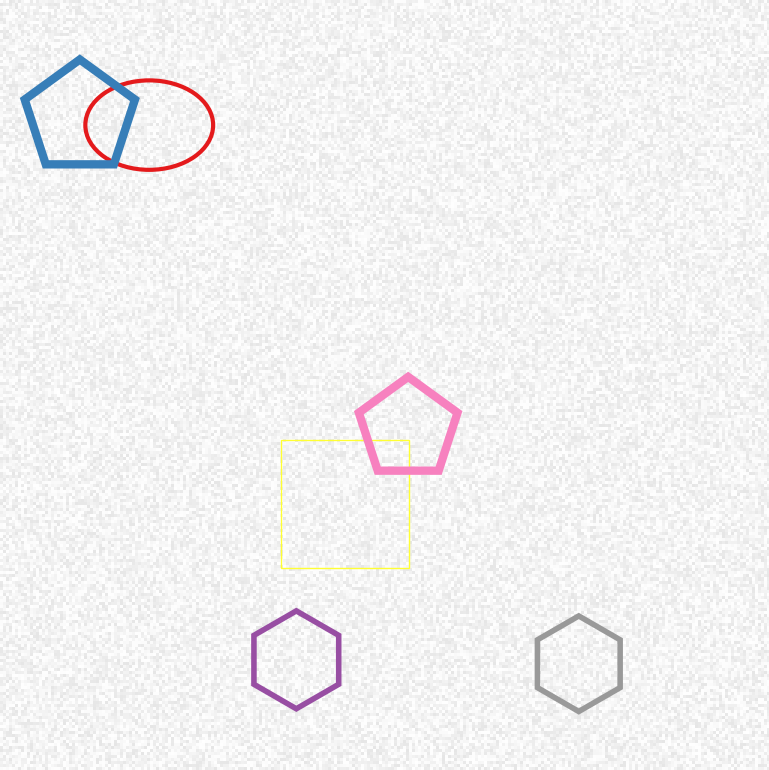[{"shape": "oval", "thickness": 1.5, "radius": 0.41, "center": [0.194, 0.838]}, {"shape": "pentagon", "thickness": 3, "radius": 0.38, "center": [0.104, 0.847]}, {"shape": "hexagon", "thickness": 2, "radius": 0.32, "center": [0.385, 0.143]}, {"shape": "square", "thickness": 0.5, "radius": 0.41, "center": [0.448, 0.346]}, {"shape": "pentagon", "thickness": 3, "radius": 0.34, "center": [0.53, 0.443]}, {"shape": "hexagon", "thickness": 2, "radius": 0.31, "center": [0.752, 0.138]}]